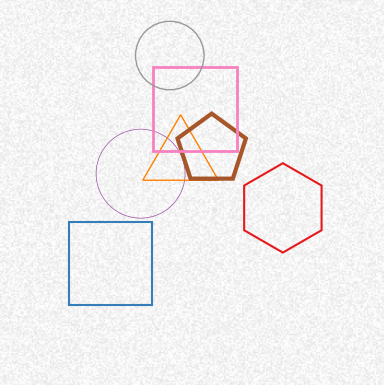[{"shape": "hexagon", "thickness": 1.5, "radius": 0.58, "center": [0.735, 0.46]}, {"shape": "square", "thickness": 1.5, "radius": 0.54, "center": [0.288, 0.316]}, {"shape": "circle", "thickness": 0.5, "radius": 0.58, "center": [0.365, 0.549]}, {"shape": "triangle", "thickness": 1, "radius": 0.57, "center": [0.469, 0.589]}, {"shape": "pentagon", "thickness": 3, "radius": 0.47, "center": [0.55, 0.612]}, {"shape": "square", "thickness": 2, "radius": 0.54, "center": [0.507, 0.716]}, {"shape": "circle", "thickness": 1, "radius": 0.44, "center": [0.441, 0.856]}]